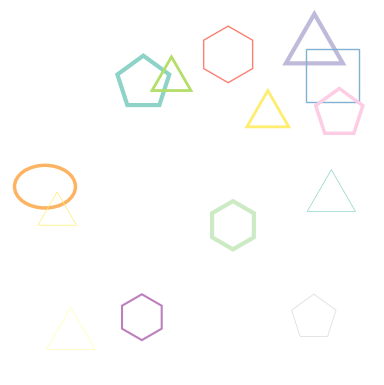[{"shape": "triangle", "thickness": 0.5, "radius": 0.36, "center": [0.861, 0.487]}, {"shape": "pentagon", "thickness": 3, "radius": 0.35, "center": [0.372, 0.784]}, {"shape": "triangle", "thickness": 0.5, "radius": 0.37, "center": [0.184, 0.128]}, {"shape": "triangle", "thickness": 3, "radius": 0.43, "center": [0.817, 0.878]}, {"shape": "hexagon", "thickness": 1, "radius": 0.37, "center": [0.593, 0.859]}, {"shape": "square", "thickness": 1, "radius": 0.35, "center": [0.863, 0.804]}, {"shape": "oval", "thickness": 2.5, "radius": 0.4, "center": [0.117, 0.515]}, {"shape": "triangle", "thickness": 2, "radius": 0.29, "center": [0.445, 0.794]}, {"shape": "pentagon", "thickness": 2.5, "radius": 0.32, "center": [0.881, 0.706]}, {"shape": "pentagon", "thickness": 0.5, "radius": 0.3, "center": [0.815, 0.175]}, {"shape": "hexagon", "thickness": 1.5, "radius": 0.3, "center": [0.368, 0.176]}, {"shape": "hexagon", "thickness": 3, "radius": 0.31, "center": [0.605, 0.415]}, {"shape": "triangle", "thickness": 0.5, "radius": 0.29, "center": [0.148, 0.444]}, {"shape": "triangle", "thickness": 2, "radius": 0.31, "center": [0.696, 0.702]}]